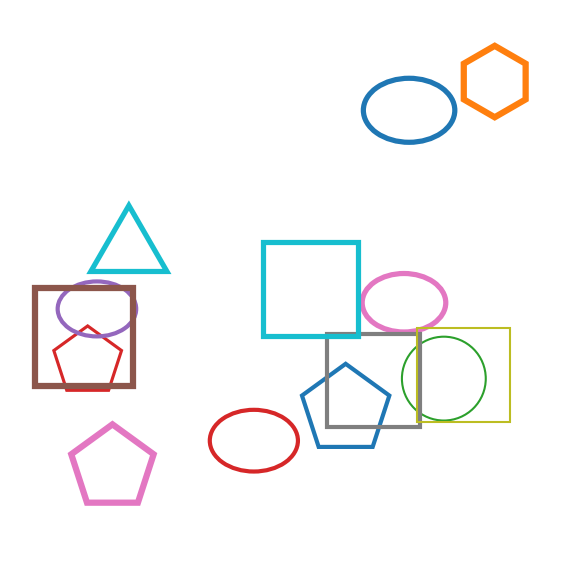[{"shape": "oval", "thickness": 2.5, "radius": 0.4, "center": [0.708, 0.808]}, {"shape": "pentagon", "thickness": 2, "radius": 0.4, "center": [0.599, 0.29]}, {"shape": "hexagon", "thickness": 3, "radius": 0.31, "center": [0.857, 0.858]}, {"shape": "circle", "thickness": 1, "radius": 0.36, "center": [0.769, 0.344]}, {"shape": "oval", "thickness": 2, "radius": 0.38, "center": [0.44, 0.236]}, {"shape": "pentagon", "thickness": 1.5, "radius": 0.31, "center": [0.152, 0.373]}, {"shape": "oval", "thickness": 2, "radius": 0.34, "center": [0.168, 0.464]}, {"shape": "square", "thickness": 3, "radius": 0.42, "center": [0.145, 0.416]}, {"shape": "oval", "thickness": 2.5, "radius": 0.36, "center": [0.7, 0.475]}, {"shape": "pentagon", "thickness": 3, "radius": 0.37, "center": [0.195, 0.189]}, {"shape": "square", "thickness": 2, "radius": 0.4, "center": [0.646, 0.341]}, {"shape": "square", "thickness": 1, "radius": 0.41, "center": [0.803, 0.349]}, {"shape": "square", "thickness": 2.5, "radius": 0.41, "center": [0.538, 0.498]}, {"shape": "triangle", "thickness": 2.5, "radius": 0.38, "center": [0.223, 0.567]}]